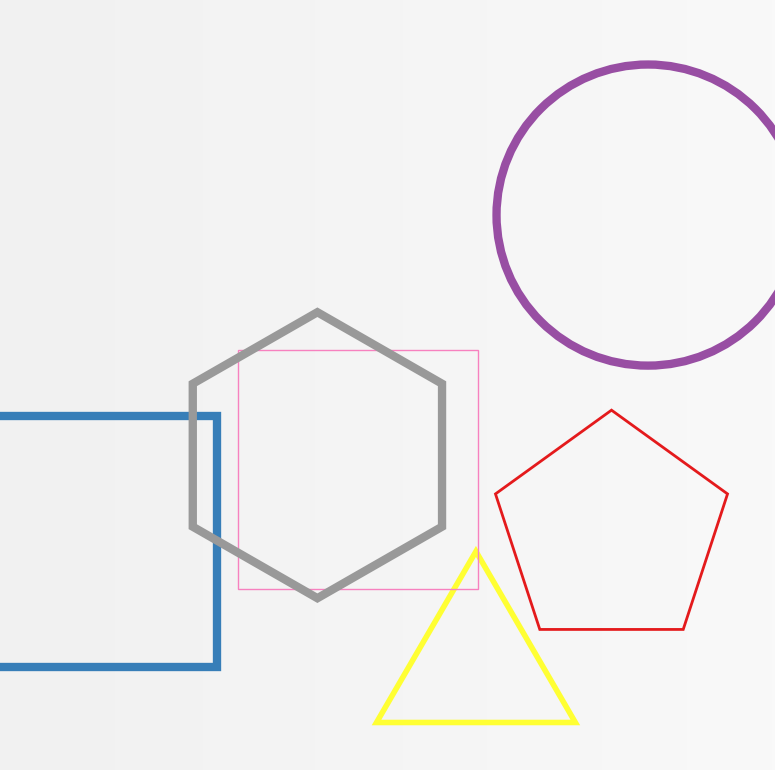[{"shape": "pentagon", "thickness": 1, "radius": 0.79, "center": [0.789, 0.31]}, {"shape": "square", "thickness": 3, "radius": 0.81, "center": [0.117, 0.296]}, {"shape": "circle", "thickness": 3, "radius": 0.98, "center": [0.836, 0.721]}, {"shape": "triangle", "thickness": 2, "radius": 0.74, "center": [0.614, 0.136]}, {"shape": "square", "thickness": 0.5, "radius": 0.78, "center": [0.462, 0.39]}, {"shape": "hexagon", "thickness": 3, "radius": 0.93, "center": [0.41, 0.409]}]